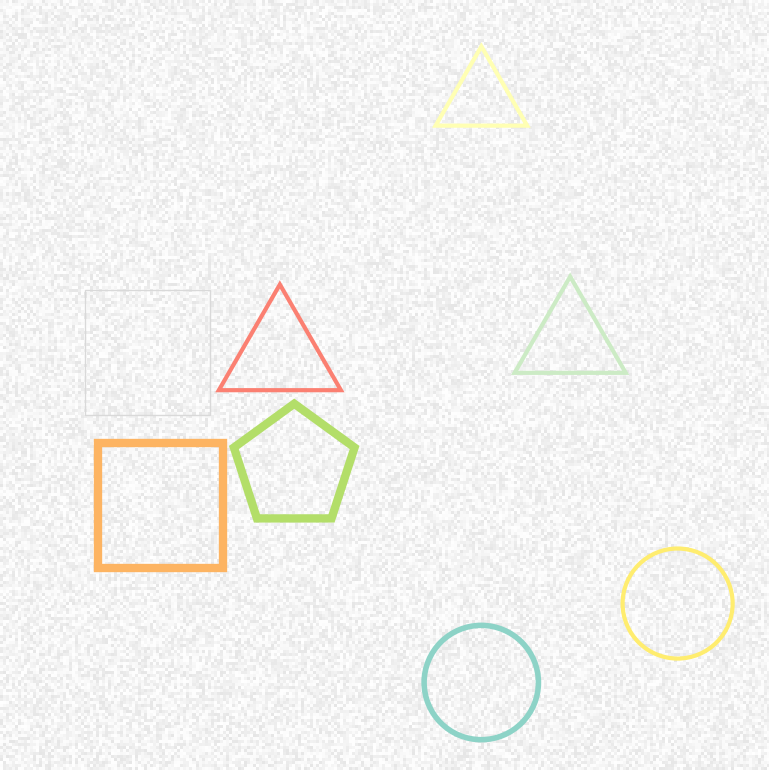[{"shape": "circle", "thickness": 2, "radius": 0.37, "center": [0.625, 0.114]}, {"shape": "triangle", "thickness": 1.5, "radius": 0.34, "center": [0.625, 0.871]}, {"shape": "triangle", "thickness": 1.5, "radius": 0.46, "center": [0.363, 0.539]}, {"shape": "square", "thickness": 3, "radius": 0.41, "center": [0.209, 0.344]}, {"shape": "pentagon", "thickness": 3, "radius": 0.41, "center": [0.382, 0.393]}, {"shape": "square", "thickness": 0.5, "radius": 0.41, "center": [0.192, 0.542]}, {"shape": "triangle", "thickness": 1.5, "radius": 0.42, "center": [0.74, 0.557]}, {"shape": "circle", "thickness": 1.5, "radius": 0.36, "center": [0.88, 0.216]}]